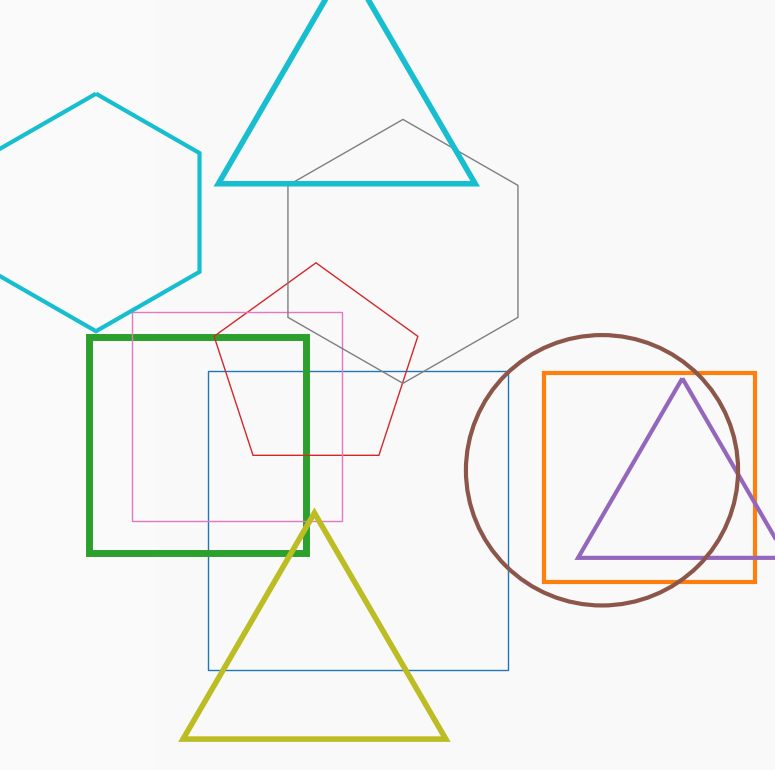[{"shape": "square", "thickness": 0.5, "radius": 0.97, "center": [0.462, 0.324]}, {"shape": "square", "thickness": 1.5, "radius": 0.68, "center": [0.838, 0.38]}, {"shape": "square", "thickness": 2.5, "radius": 0.7, "center": [0.254, 0.422]}, {"shape": "pentagon", "thickness": 0.5, "radius": 0.69, "center": [0.408, 0.52]}, {"shape": "triangle", "thickness": 1.5, "radius": 0.78, "center": [0.88, 0.353]}, {"shape": "circle", "thickness": 1.5, "radius": 0.88, "center": [0.777, 0.389]}, {"shape": "square", "thickness": 0.5, "radius": 0.68, "center": [0.306, 0.459]}, {"shape": "hexagon", "thickness": 0.5, "radius": 0.86, "center": [0.52, 0.674]}, {"shape": "triangle", "thickness": 2, "radius": 0.98, "center": [0.406, 0.138]}, {"shape": "triangle", "thickness": 2, "radius": 0.96, "center": [0.447, 0.857]}, {"shape": "hexagon", "thickness": 1.5, "radius": 0.77, "center": [0.124, 0.724]}]